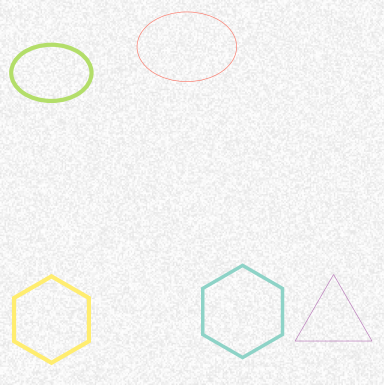[{"shape": "hexagon", "thickness": 2.5, "radius": 0.6, "center": [0.63, 0.191]}, {"shape": "oval", "thickness": 0.5, "radius": 0.65, "center": [0.485, 0.878]}, {"shape": "oval", "thickness": 3, "radius": 0.52, "center": [0.133, 0.811]}, {"shape": "triangle", "thickness": 0.5, "radius": 0.58, "center": [0.866, 0.172]}, {"shape": "hexagon", "thickness": 3, "radius": 0.56, "center": [0.134, 0.17]}]